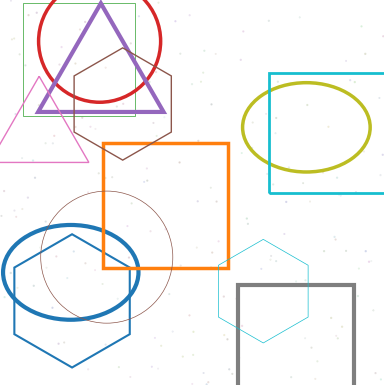[{"shape": "oval", "thickness": 3, "radius": 0.88, "center": [0.184, 0.293]}, {"shape": "hexagon", "thickness": 1.5, "radius": 0.87, "center": [0.187, 0.219]}, {"shape": "square", "thickness": 2.5, "radius": 0.81, "center": [0.43, 0.466]}, {"shape": "square", "thickness": 0.5, "radius": 0.73, "center": [0.205, 0.845]}, {"shape": "circle", "thickness": 2.5, "radius": 0.79, "center": [0.259, 0.893]}, {"shape": "triangle", "thickness": 3, "radius": 0.94, "center": [0.262, 0.803]}, {"shape": "circle", "thickness": 0.5, "radius": 0.86, "center": [0.277, 0.332]}, {"shape": "hexagon", "thickness": 1, "radius": 0.73, "center": [0.319, 0.73]}, {"shape": "triangle", "thickness": 1, "radius": 0.75, "center": [0.102, 0.653]}, {"shape": "square", "thickness": 3, "radius": 0.75, "center": [0.769, 0.109]}, {"shape": "oval", "thickness": 2.5, "radius": 0.83, "center": [0.796, 0.669]}, {"shape": "square", "thickness": 2, "radius": 0.78, "center": [0.854, 0.655]}, {"shape": "hexagon", "thickness": 0.5, "radius": 0.67, "center": [0.684, 0.244]}]